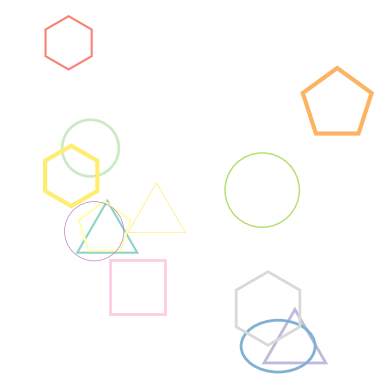[{"shape": "triangle", "thickness": 1.5, "radius": 0.45, "center": [0.279, 0.389]}, {"shape": "pentagon", "thickness": 1.5, "radius": 0.35, "center": [0.272, 0.406]}, {"shape": "triangle", "thickness": 2, "radius": 0.46, "center": [0.766, 0.104]}, {"shape": "hexagon", "thickness": 1.5, "radius": 0.35, "center": [0.178, 0.889]}, {"shape": "oval", "thickness": 2, "radius": 0.48, "center": [0.722, 0.101]}, {"shape": "pentagon", "thickness": 3, "radius": 0.47, "center": [0.876, 0.729]}, {"shape": "circle", "thickness": 1, "radius": 0.48, "center": [0.681, 0.506]}, {"shape": "square", "thickness": 2, "radius": 0.36, "center": [0.358, 0.255]}, {"shape": "hexagon", "thickness": 2, "radius": 0.48, "center": [0.696, 0.199]}, {"shape": "circle", "thickness": 0.5, "radius": 0.39, "center": [0.245, 0.399]}, {"shape": "circle", "thickness": 2, "radius": 0.37, "center": [0.235, 0.615]}, {"shape": "triangle", "thickness": 0.5, "radius": 0.43, "center": [0.407, 0.439]}, {"shape": "hexagon", "thickness": 3, "radius": 0.39, "center": [0.185, 0.543]}]